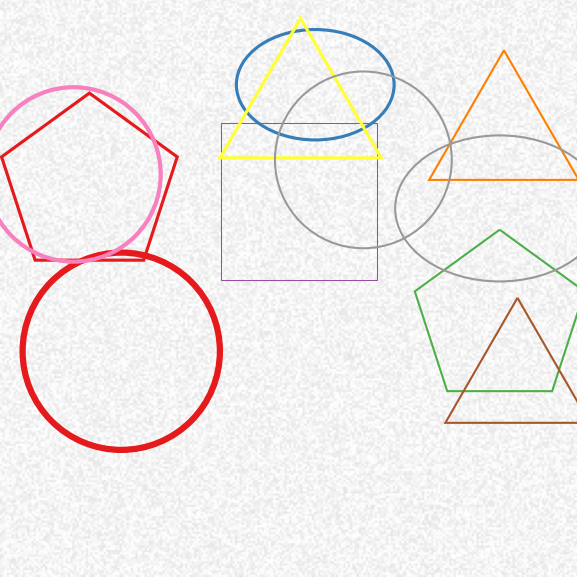[{"shape": "pentagon", "thickness": 1.5, "radius": 0.8, "center": [0.155, 0.678]}, {"shape": "circle", "thickness": 3, "radius": 0.85, "center": [0.21, 0.391]}, {"shape": "oval", "thickness": 1.5, "radius": 0.68, "center": [0.546, 0.852]}, {"shape": "pentagon", "thickness": 1, "radius": 0.77, "center": [0.865, 0.447]}, {"shape": "square", "thickness": 0.5, "radius": 0.68, "center": [0.518, 0.65]}, {"shape": "triangle", "thickness": 1, "radius": 0.75, "center": [0.873, 0.762]}, {"shape": "triangle", "thickness": 1.5, "radius": 0.81, "center": [0.521, 0.806]}, {"shape": "triangle", "thickness": 1, "radius": 0.72, "center": [0.896, 0.339]}, {"shape": "circle", "thickness": 2, "radius": 0.76, "center": [0.127, 0.697]}, {"shape": "oval", "thickness": 1, "radius": 0.9, "center": [0.865, 0.638]}, {"shape": "circle", "thickness": 1, "radius": 0.77, "center": [0.629, 0.722]}]